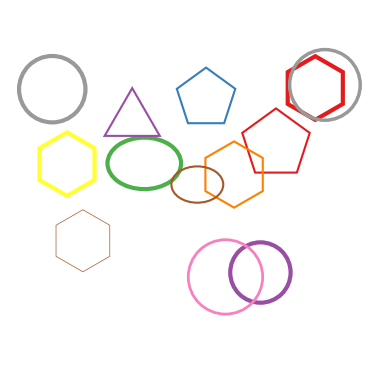[{"shape": "hexagon", "thickness": 3, "radius": 0.41, "center": [0.819, 0.771]}, {"shape": "pentagon", "thickness": 1.5, "radius": 0.46, "center": [0.717, 0.626]}, {"shape": "pentagon", "thickness": 1.5, "radius": 0.4, "center": [0.535, 0.745]}, {"shape": "oval", "thickness": 3, "radius": 0.48, "center": [0.375, 0.576]}, {"shape": "circle", "thickness": 3, "radius": 0.39, "center": [0.676, 0.292]}, {"shape": "triangle", "thickness": 1.5, "radius": 0.41, "center": [0.343, 0.688]}, {"shape": "hexagon", "thickness": 1.5, "radius": 0.43, "center": [0.608, 0.547]}, {"shape": "hexagon", "thickness": 3, "radius": 0.41, "center": [0.174, 0.574]}, {"shape": "hexagon", "thickness": 0.5, "radius": 0.4, "center": [0.215, 0.375]}, {"shape": "oval", "thickness": 1.5, "radius": 0.34, "center": [0.513, 0.521]}, {"shape": "circle", "thickness": 2, "radius": 0.48, "center": [0.586, 0.281]}, {"shape": "circle", "thickness": 3, "radius": 0.43, "center": [0.136, 0.768]}, {"shape": "circle", "thickness": 2.5, "radius": 0.46, "center": [0.844, 0.779]}]